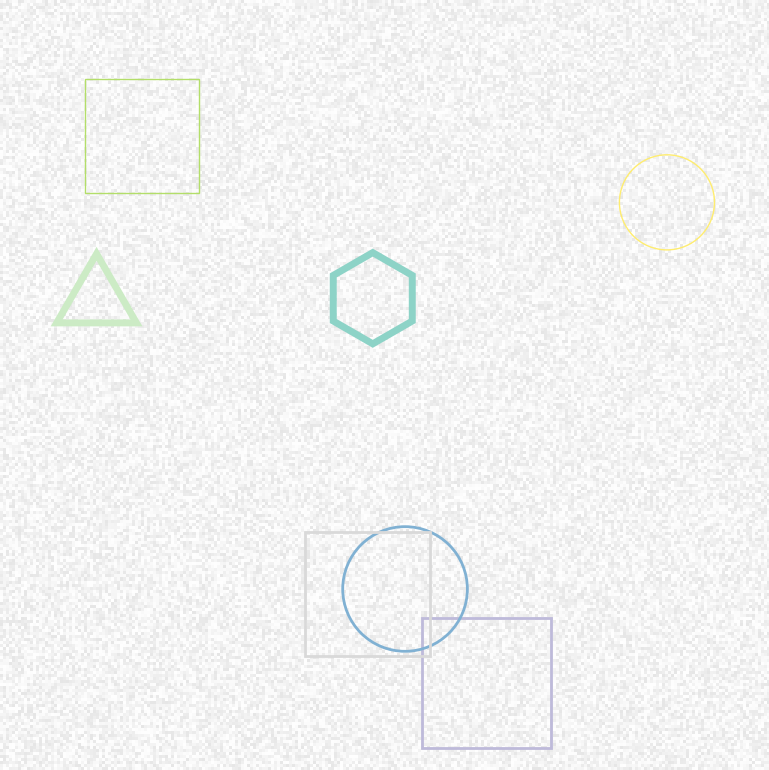[{"shape": "hexagon", "thickness": 2.5, "radius": 0.3, "center": [0.484, 0.613]}, {"shape": "square", "thickness": 1, "radius": 0.42, "center": [0.632, 0.113]}, {"shape": "circle", "thickness": 1, "radius": 0.4, "center": [0.526, 0.235]}, {"shape": "square", "thickness": 0.5, "radius": 0.37, "center": [0.184, 0.823]}, {"shape": "square", "thickness": 1, "radius": 0.4, "center": [0.477, 0.229]}, {"shape": "triangle", "thickness": 2.5, "radius": 0.3, "center": [0.125, 0.611]}, {"shape": "circle", "thickness": 0.5, "radius": 0.31, "center": [0.866, 0.737]}]